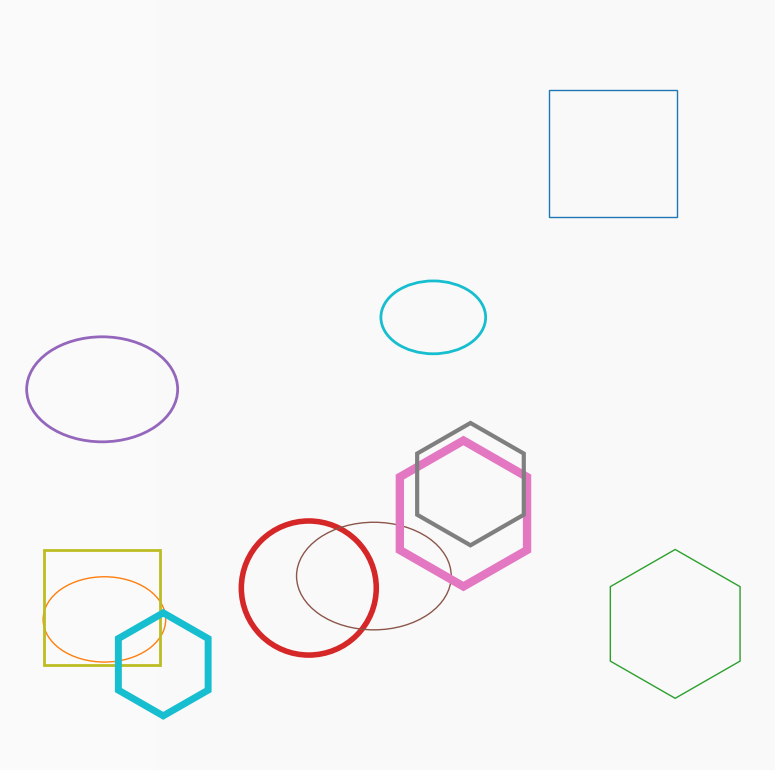[{"shape": "square", "thickness": 0.5, "radius": 0.41, "center": [0.791, 0.801]}, {"shape": "oval", "thickness": 0.5, "radius": 0.4, "center": [0.135, 0.196]}, {"shape": "hexagon", "thickness": 0.5, "radius": 0.48, "center": [0.871, 0.19]}, {"shape": "circle", "thickness": 2, "radius": 0.44, "center": [0.398, 0.236]}, {"shape": "oval", "thickness": 1, "radius": 0.49, "center": [0.132, 0.494]}, {"shape": "oval", "thickness": 0.5, "radius": 0.5, "center": [0.482, 0.252]}, {"shape": "hexagon", "thickness": 3, "radius": 0.47, "center": [0.598, 0.333]}, {"shape": "hexagon", "thickness": 1.5, "radius": 0.4, "center": [0.607, 0.371]}, {"shape": "square", "thickness": 1, "radius": 0.37, "center": [0.131, 0.211]}, {"shape": "hexagon", "thickness": 2.5, "radius": 0.33, "center": [0.211, 0.137]}, {"shape": "oval", "thickness": 1, "radius": 0.34, "center": [0.559, 0.588]}]